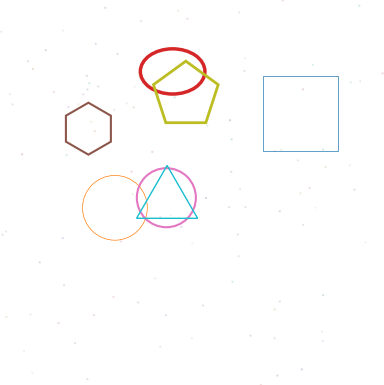[{"shape": "square", "thickness": 0.5, "radius": 0.49, "center": [0.781, 0.706]}, {"shape": "circle", "thickness": 0.5, "radius": 0.42, "center": [0.298, 0.46]}, {"shape": "oval", "thickness": 2.5, "radius": 0.42, "center": [0.448, 0.815]}, {"shape": "hexagon", "thickness": 1.5, "radius": 0.34, "center": [0.23, 0.666]}, {"shape": "circle", "thickness": 1.5, "radius": 0.38, "center": [0.432, 0.486]}, {"shape": "pentagon", "thickness": 2, "radius": 0.44, "center": [0.483, 0.753]}, {"shape": "triangle", "thickness": 1, "radius": 0.46, "center": [0.434, 0.479]}]